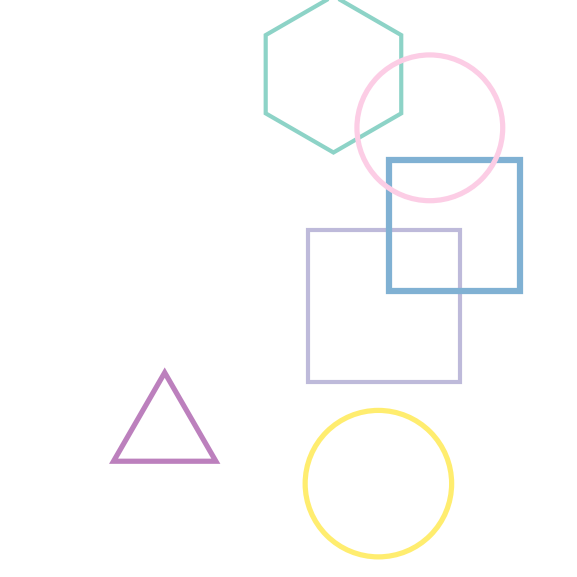[{"shape": "hexagon", "thickness": 2, "radius": 0.68, "center": [0.577, 0.871]}, {"shape": "square", "thickness": 2, "radius": 0.66, "center": [0.664, 0.469]}, {"shape": "square", "thickness": 3, "radius": 0.57, "center": [0.787, 0.608]}, {"shape": "circle", "thickness": 2.5, "radius": 0.63, "center": [0.744, 0.778]}, {"shape": "triangle", "thickness": 2.5, "radius": 0.51, "center": [0.285, 0.252]}, {"shape": "circle", "thickness": 2.5, "radius": 0.63, "center": [0.655, 0.162]}]